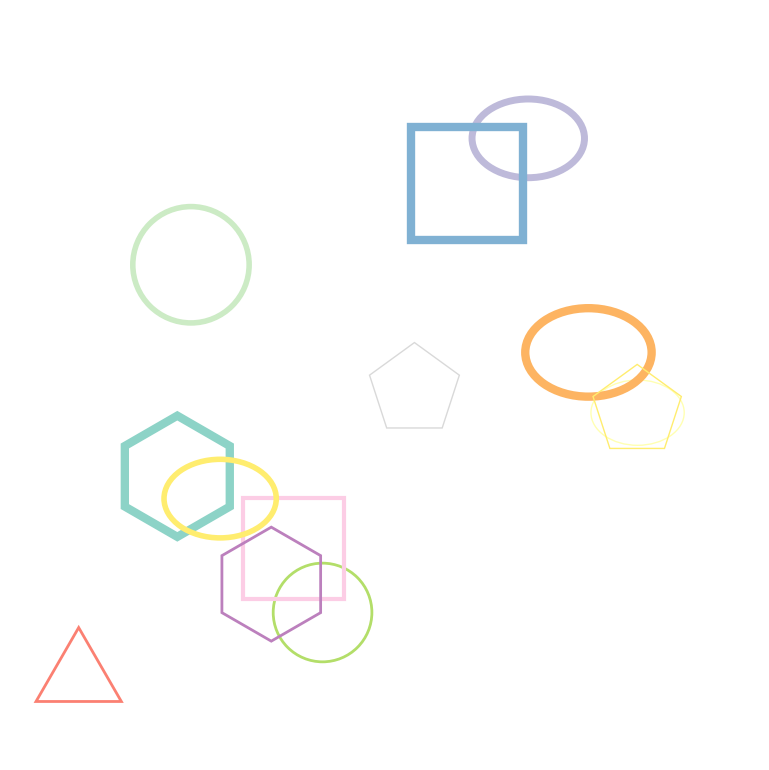[{"shape": "hexagon", "thickness": 3, "radius": 0.39, "center": [0.23, 0.381]}, {"shape": "oval", "thickness": 0.5, "radius": 0.3, "center": [0.828, 0.464]}, {"shape": "oval", "thickness": 2.5, "radius": 0.37, "center": [0.686, 0.82]}, {"shape": "triangle", "thickness": 1, "radius": 0.32, "center": [0.102, 0.121]}, {"shape": "square", "thickness": 3, "radius": 0.37, "center": [0.606, 0.761]}, {"shape": "oval", "thickness": 3, "radius": 0.41, "center": [0.764, 0.542]}, {"shape": "circle", "thickness": 1, "radius": 0.32, "center": [0.419, 0.205]}, {"shape": "square", "thickness": 1.5, "radius": 0.33, "center": [0.381, 0.287]}, {"shape": "pentagon", "thickness": 0.5, "radius": 0.31, "center": [0.538, 0.494]}, {"shape": "hexagon", "thickness": 1, "radius": 0.37, "center": [0.352, 0.241]}, {"shape": "circle", "thickness": 2, "radius": 0.38, "center": [0.248, 0.656]}, {"shape": "pentagon", "thickness": 0.5, "radius": 0.3, "center": [0.828, 0.466]}, {"shape": "oval", "thickness": 2, "radius": 0.36, "center": [0.286, 0.352]}]